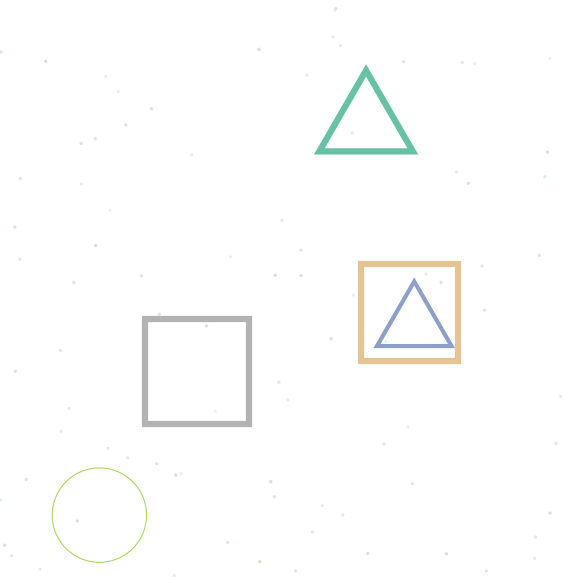[{"shape": "triangle", "thickness": 3, "radius": 0.47, "center": [0.634, 0.784]}, {"shape": "triangle", "thickness": 2, "radius": 0.37, "center": [0.717, 0.437]}, {"shape": "circle", "thickness": 0.5, "radius": 0.41, "center": [0.172, 0.107]}, {"shape": "square", "thickness": 3, "radius": 0.42, "center": [0.71, 0.458]}, {"shape": "square", "thickness": 3, "radius": 0.45, "center": [0.341, 0.356]}]